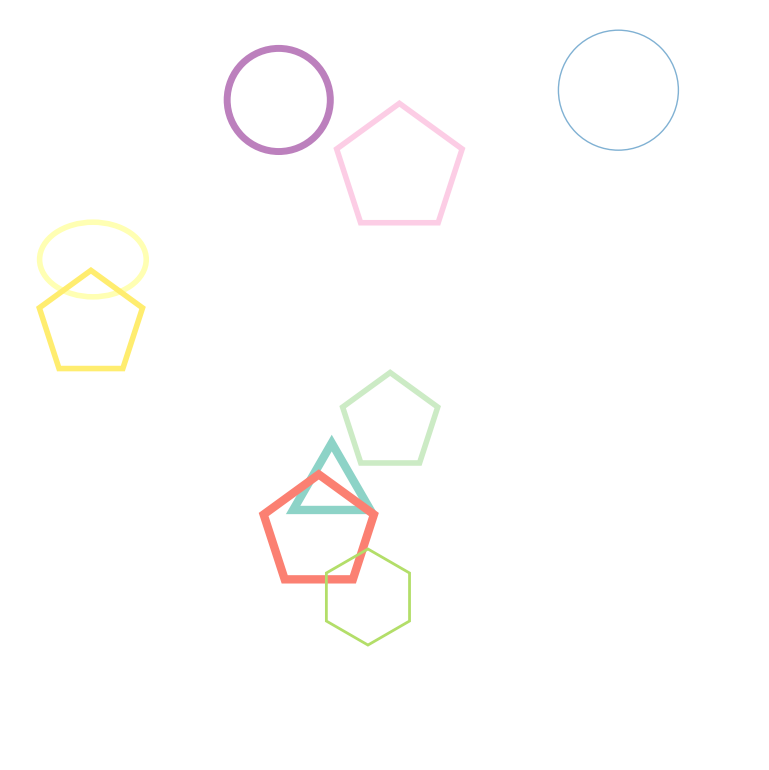[{"shape": "triangle", "thickness": 3, "radius": 0.29, "center": [0.431, 0.367]}, {"shape": "oval", "thickness": 2, "radius": 0.35, "center": [0.121, 0.663]}, {"shape": "pentagon", "thickness": 3, "radius": 0.38, "center": [0.414, 0.309]}, {"shape": "circle", "thickness": 0.5, "radius": 0.39, "center": [0.803, 0.883]}, {"shape": "hexagon", "thickness": 1, "radius": 0.31, "center": [0.478, 0.225]}, {"shape": "pentagon", "thickness": 2, "radius": 0.43, "center": [0.519, 0.78]}, {"shape": "circle", "thickness": 2.5, "radius": 0.33, "center": [0.362, 0.87]}, {"shape": "pentagon", "thickness": 2, "radius": 0.32, "center": [0.507, 0.451]}, {"shape": "pentagon", "thickness": 2, "radius": 0.35, "center": [0.118, 0.578]}]